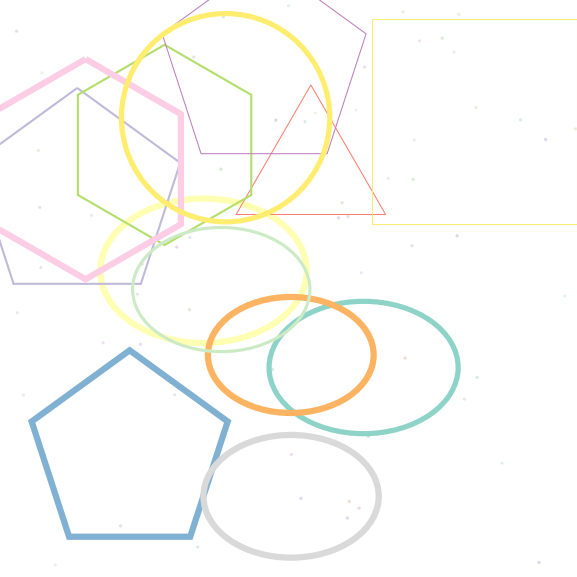[{"shape": "oval", "thickness": 2.5, "radius": 0.82, "center": [0.63, 0.363]}, {"shape": "oval", "thickness": 3, "radius": 0.89, "center": [0.352, 0.53]}, {"shape": "pentagon", "thickness": 1, "radius": 0.94, "center": [0.134, 0.659]}, {"shape": "triangle", "thickness": 0.5, "radius": 0.75, "center": [0.538, 0.702]}, {"shape": "pentagon", "thickness": 3, "radius": 0.89, "center": [0.225, 0.214]}, {"shape": "oval", "thickness": 3, "radius": 0.72, "center": [0.504, 0.384]}, {"shape": "hexagon", "thickness": 1, "radius": 0.87, "center": [0.285, 0.748]}, {"shape": "hexagon", "thickness": 3, "radius": 0.95, "center": [0.148, 0.706]}, {"shape": "oval", "thickness": 3, "radius": 0.76, "center": [0.504, 0.14]}, {"shape": "pentagon", "thickness": 0.5, "radius": 0.93, "center": [0.457, 0.883]}, {"shape": "oval", "thickness": 1.5, "radius": 0.77, "center": [0.383, 0.498]}, {"shape": "circle", "thickness": 2.5, "radius": 0.9, "center": [0.391, 0.795]}, {"shape": "square", "thickness": 0.5, "radius": 0.89, "center": [0.821, 0.788]}]